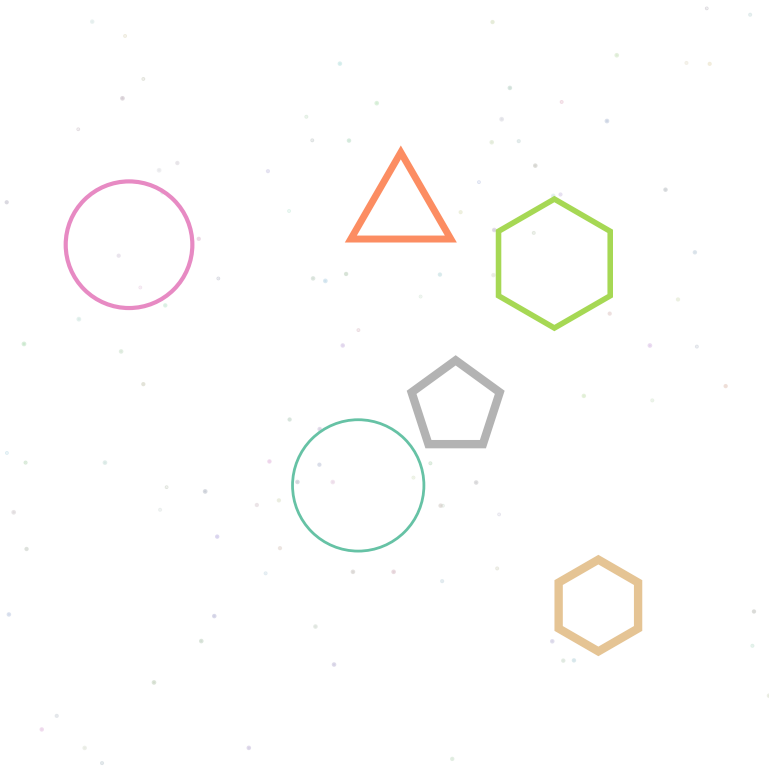[{"shape": "circle", "thickness": 1, "radius": 0.43, "center": [0.465, 0.37]}, {"shape": "triangle", "thickness": 2.5, "radius": 0.37, "center": [0.521, 0.727]}, {"shape": "circle", "thickness": 1.5, "radius": 0.41, "center": [0.168, 0.682]}, {"shape": "hexagon", "thickness": 2, "radius": 0.42, "center": [0.72, 0.658]}, {"shape": "hexagon", "thickness": 3, "radius": 0.3, "center": [0.777, 0.214]}, {"shape": "pentagon", "thickness": 3, "radius": 0.3, "center": [0.592, 0.472]}]